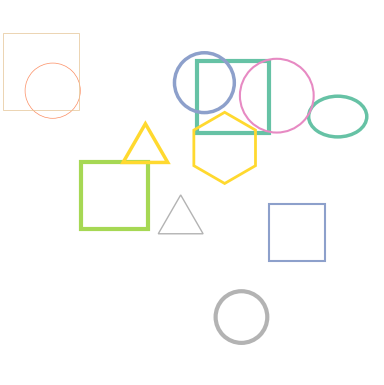[{"shape": "oval", "thickness": 2.5, "radius": 0.38, "center": [0.877, 0.697]}, {"shape": "square", "thickness": 3, "radius": 0.47, "center": [0.605, 0.748]}, {"shape": "circle", "thickness": 0.5, "radius": 0.36, "center": [0.137, 0.764]}, {"shape": "square", "thickness": 1.5, "radius": 0.36, "center": [0.772, 0.396]}, {"shape": "circle", "thickness": 2.5, "radius": 0.39, "center": [0.531, 0.785]}, {"shape": "circle", "thickness": 1.5, "radius": 0.48, "center": [0.719, 0.752]}, {"shape": "square", "thickness": 3, "radius": 0.44, "center": [0.297, 0.491]}, {"shape": "triangle", "thickness": 2.5, "radius": 0.34, "center": [0.378, 0.612]}, {"shape": "hexagon", "thickness": 2, "radius": 0.46, "center": [0.584, 0.616]}, {"shape": "square", "thickness": 0.5, "radius": 0.5, "center": [0.106, 0.814]}, {"shape": "triangle", "thickness": 1, "radius": 0.34, "center": [0.469, 0.426]}, {"shape": "circle", "thickness": 3, "radius": 0.34, "center": [0.627, 0.176]}]